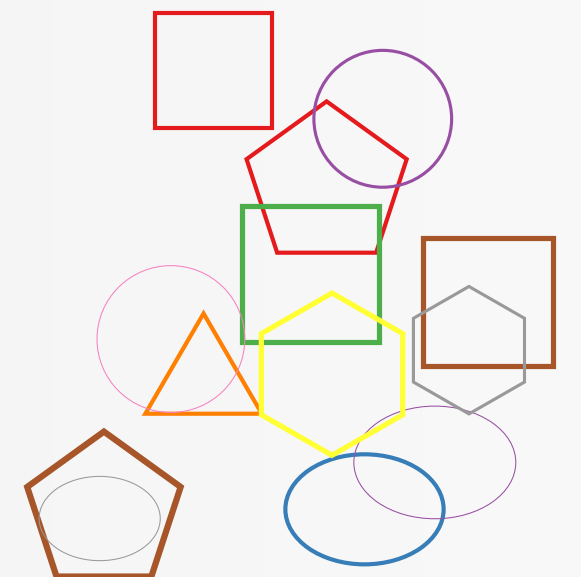[{"shape": "pentagon", "thickness": 2, "radius": 0.72, "center": [0.562, 0.679]}, {"shape": "square", "thickness": 2, "radius": 0.5, "center": [0.368, 0.877]}, {"shape": "oval", "thickness": 2, "radius": 0.68, "center": [0.627, 0.117]}, {"shape": "square", "thickness": 2.5, "radius": 0.59, "center": [0.534, 0.525]}, {"shape": "circle", "thickness": 1.5, "radius": 0.59, "center": [0.659, 0.793]}, {"shape": "oval", "thickness": 0.5, "radius": 0.7, "center": [0.748, 0.198]}, {"shape": "triangle", "thickness": 2, "radius": 0.58, "center": [0.35, 0.341]}, {"shape": "hexagon", "thickness": 2.5, "radius": 0.7, "center": [0.571, 0.351]}, {"shape": "pentagon", "thickness": 3, "radius": 0.69, "center": [0.179, 0.113]}, {"shape": "square", "thickness": 2.5, "radius": 0.56, "center": [0.84, 0.476]}, {"shape": "circle", "thickness": 0.5, "radius": 0.64, "center": [0.294, 0.412]}, {"shape": "hexagon", "thickness": 1.5, "radius": 0.55, "center": [0.807, 0.393]}, {"shape": "oval", "thickness": 0.5, "radius": 0.52, "center": [0.171, 0.101]}]